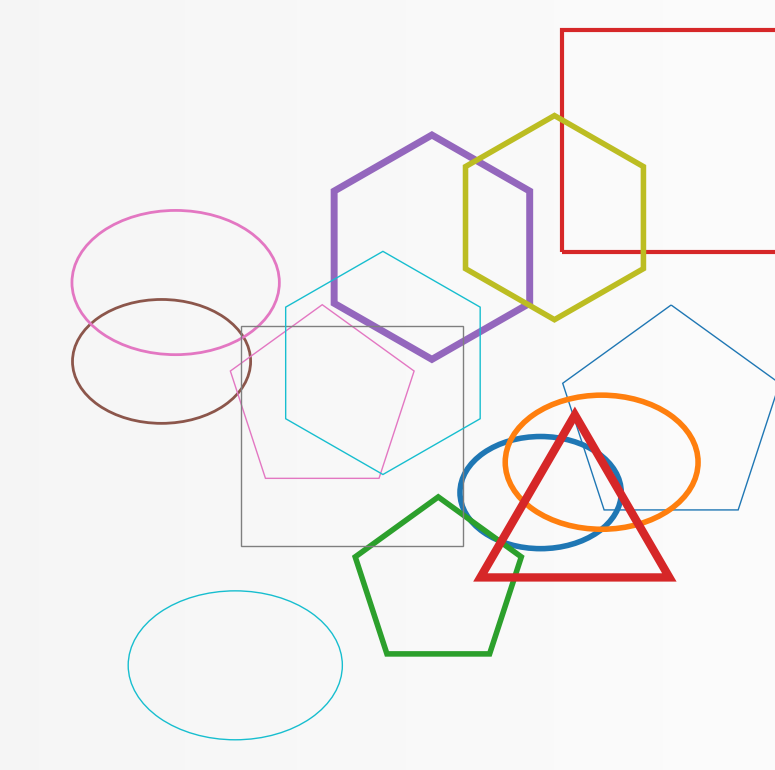[{"shape": "pentagon", "thickness": 0.5, "radius": 0.74, "center": [0.866, 0.457]}, {"shape": "oval", "thickness": 2, "radius": 0.52, "center": [0.698, 0.36]}, {"shape": "oval", "thickness": 2, "radius": 0.62, "center": [0.776, 0.4]}, {"shape": "pentagon", "thickness": 2, "radius": 0.56, "center": [0.566, 0.242]}, {"shape": "square", "thickness": 1.5, "radius": 0.72, "center": [0.869, 0.817]}, {"shape": "triangle", "thickness": 3, "radius": 0.7, "center": [0.742, 0.32]}, {"shape": "hexagon", "thickness": 2.5, "radius": 0.73, "center": [0.557, 0.679]}, {"shape": "oval", "thickness": 1, "radius": 0.57, "center": [0.208, 0.531]}, {"shape": "pentagon", "thickness": 0.5, "radius": 0.62, "center": [0.416, 0.48]}, {"shape": "oval", "thickness": 1, "radius": 0.67, "center": [0.227, 0.633]}, {"shape": "square", "thickness": 0.5, "radius": 0.71, "center": [0.454, 0.434]}, {"shape": "hexagon", "thickness": 2, "radius": 0.66, "center": [0.715, 0.717]}, {"shape": "hexagon", "thickness": 0.5, "radius": 0.72, "center": [0.494, 0.529]}, {"shape": "oval", "thickness": 0.5, "radius": 0.69, "center": [0.304, 0.136]}]